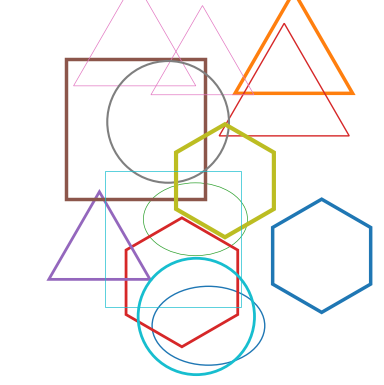[{"shape": "oval", "thickness": 1, "radius": 0.73, "center": [0.541, 0.154]}, {"shape": "hexagon", "thickness": 2.5, "radius": 0.73, "center": [0.835, 0.336]}, {"shape": "triangle", "thickness": 2.5, "radius": 0.88, "center": [0.763, 0.846]}, {"shape": "oval", "thickness": 0.5, "radius": 0.68, "center": [0.508, 0.43]}, {"shape": "triangle", "thickness": 1, "radius": 0.97, "center": [0.738, 0.745]}, {"shape": "hexagon", "thickness": 2, "radius": 0.84, "center": [0.472, 0.267]}, {"shape": "triangle", "thickness": 2, "radius": 0.76, "center": [0.258, 0.35]}, {"shape": "square", "thickness": 2.5, "radius": 0.9, "center": [0.352, 0.665]}, {"shape": "triangle", "thickness": 0.5, "radius": 0.92, "center": [0.35, 0.869]}, {"shape": "triangle", "thickness": 0.5, "radius": 0.77, "center": [0.526, 0.831]}, {"shape": "circle", "thickness": 1.5, "radius": 0.79, "center": [0.437, 0.683]}, {"shape": "hexagon", "thickness": 3, "radius": 0.73, "center": [0.584, 0.531]}, {"shape": "square", "thickness": 0.5, "radius": 0.88, "center": [0.45, 0.38]}, {"shape": "circle", "thickness": 2, "radius": 0.76, "center": [0.51, 0.178]}]